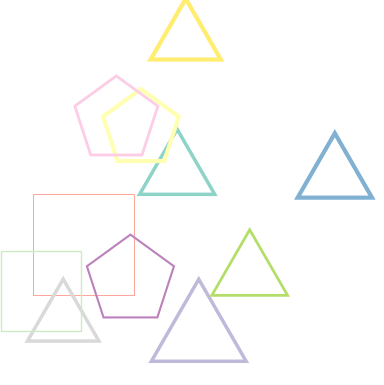[{"shape": "triangle", "thickness": 2.5, "radius": 0.56, "center": [0.46, 0.552]}, {"shape": "pentagon", "thickness": 3, "radius": 0.52, "center": [0.366, 0.665]}, {"shape": "triangle", "thickness": 2.5, "radius": 0.71, "center": [0.516, 0.133]}, {"shape": "square", "thickness": 0.5, "radius": 0.66, "center": [0.218, 0.366]}, {"shape": "triangle", "thickness": 3, "radius": 0.56, "center": [0.87, 0.542]}, {"shape": "triangle", "thickness": 2, "radius": 0.57, "center": [0.649, 0.29]}, {"shape": "pentagon", "thickness": 2, "radius": 0.57, "center": [0.302, 0.689]}, {"shape": "triangle", "thickness": 2.5, "radius": 0.54, "center": [0.164, 0.168]}, {"shape": "pentagon", "thickness": 1.5, "radius": 0.59, "center": [0.339, 0.272]}, {"shape": "square", "thickness": 1, "radius": 0.52, "center": [0.106, 0.245]}, {"shape": "triangle", "thickness": 3, "radius": 0.53, "center": [0.482, 0.898]}]